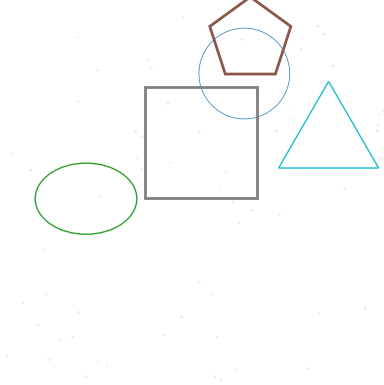[{"shape": "circle", "thickness": 0.5, "radius": 0.59, "center": [0.635, 0.809]}, {"shape": "oval", "thickness": 1, "radius": 0.66, "center": [0.223, 0.484]}, {"shape": "pentagon", "thickness": 2, "radius": 0.55, "center": [0.65, 0.897]}, {"shape": "square", "thickness": 2, "radius": 0.72, "center": [0.522, 0.629]}, {"shape": "triangle", "thickness": 1, "radius": 0.75, "center": [0.854, 0.639]}]